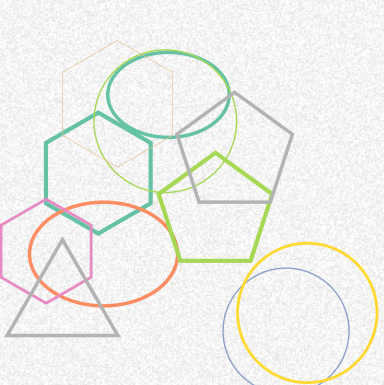[{"shape": "oval", "thickness": 2.5, "radius": 0.79, "center": [0.438, 0.754]}, {"shape": "hexagon", "thickness": 3, "radius": 0.78, "center": [0.255, 0.55]}, {"shape": "oval", "thickness": 2.5, "radius": 0.96, "center": [0.269, 0.34]}, {"shape": "circle", "thickness": 1, "radius": 0.82, "center": [0.743, 0.14]}, {"shape": "hexagon", "thickness": 2, "radius": 0.68, "center": [0.12, 0.348]}, {"shape": "pentagon", "thickness": 3, "radius": 0.78, "center": [0.56, 0.448]}, {"shape": "circle", "thickness": 1, "radius": 0.93, "center": [0.429, 0.685]}, {"shape": "circle", "thickness": 2, "radius": 0.91, "center": [0.798, 0.187]}, {"shape": "hexagon", "thickness": 0.5, "radius": 0.82, "center": [0.305, 0.73]}, {"shape": "triangle", "thickness": 2.5, "radius": 0.83, "center": [0.162, 0.212]}, {"shape": "pentagon", "thickness": 2.5, "radius": 0.79, "center": [0.61, 0.603]}]